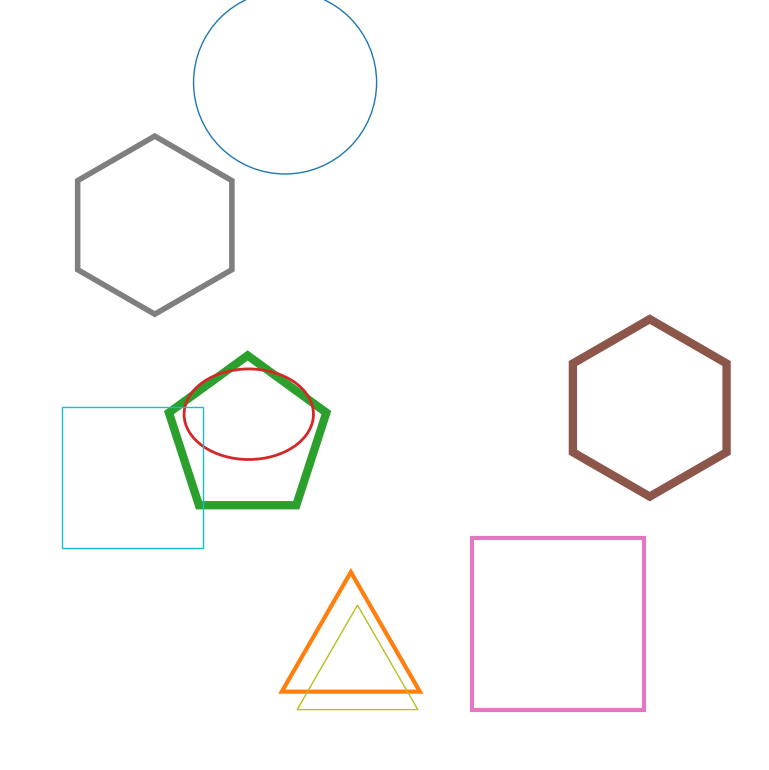[{"shape": "circle", "thickness": 0.5, "radius": 0.59, "center": [0.37, 0.893]}, {"shape": "triangle", "thickness": 1.5, "radius": 0.52, "center": [0.456, 0.154]}, {"shape": "pentagon", "thickness": 3, "radius": 0.54, "center": [0.322, 0.431]}, {"shape": "oval", "thickness": 1, "radius": 0.42, "center": [0.323, 0.462]}, {"shape": "hexagon", "thickness": 3, "radius": 0.58, "center": [0.844, 0.47]}, {"shape": "square", "thickness": 1.5, "radius": 0.56, "center": [0.725, 0.19]}, {"shape": "hexagon", "thickness": 2, "radius": 0.58, "center": [0.201, 0.708]}, {"shape": "triangle", "thickness": 0.5, "radius": 0.45, "center": [0.464, 0.124]}, {"shape": "square", "thickness": 0.5, "radius": 0.46, "center": [0.173, 0.38]}]